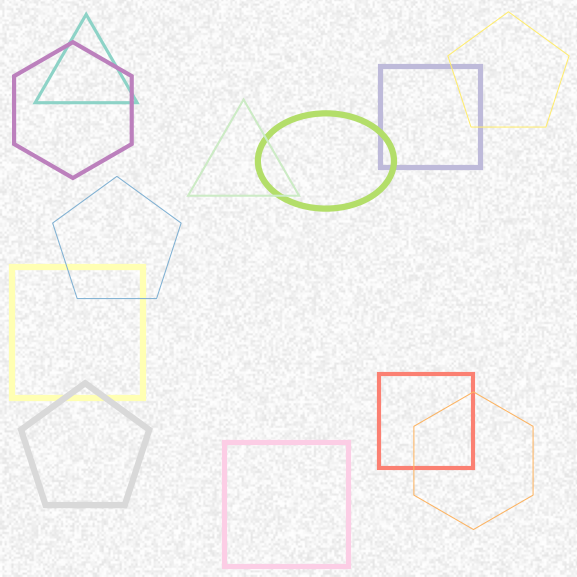[{"shape": "triangle", "thickness": 1.5, "radius": 0.51, "center": [0.149, 0.872]}, {"shape": "square", "thickness": 3, "radius": 0.57, "center": [0.134, 0.423]}, {"shape": "square", "thickness": 2.5, "radius": 0.44, "center": [0.745, 0.798]}, {"shape": "square", "thickness": 2, "radius": 0.41, "center": [0.738, 0.269]}, {"shape": "pentagon", "thickness": 0.5, "radius": 0.58, "center": [0.202, 0.577]}, {"shape": "hexagon", "thickness": 0.5, "radius": 0.6, "center": [0.82, 0.201]}, {"shape": "oval", "thickness": 3, "radius": 0.59, "center": [0.564, 0.72]}, {"shape": "square", "thickness": 2.5, "radius": 0.54, "center": [0.495, 0.126]}, {"shape": "pentagon", "thickness": 3, "radius": 0.58, "center": [0.147, 0.219]}, {"shape": "hexagon", "thickness": 2, "radius": 0.59, "center": [0.126, 0.809]}, {"shape": "triangle", "thickness": 1, "radius": 0.56, "center": [0.422, 0.716]}, {"shape": "pentagon", "thickness": 0.5, "radius": 0.55, "center": [0.88, 0.868]}]